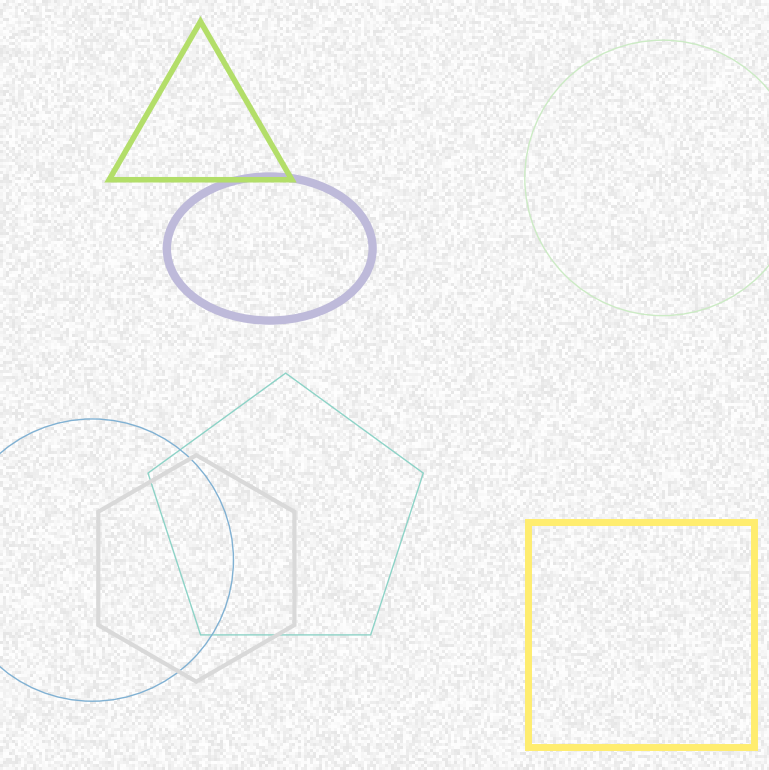[{"shape": "pentagon", "thickness": 0.5, "radius": 0.94, "center": [0.371, 0.328]}, {"shape": "oval", "thickness": 3, "radius": 0.67, "center": [0.35, 0.677]}, {"shape": "circle", "thickness": 0.5, "radius": 0.92, "center": [0.12, 0.273]}, {"shape": "triangle", "thickness": 2, "radius": 0.68, "center": [0.26, 0.835]}, {"shape": "hexagon", "thickness": 1.5, "radius": 0.74, "center": [0.255, 0.262]}, {"shape": "circle", "thickness": 0.5, "radius": 0.89, "center": [0.86, 0.769]}, {"shape": "square", "thickness": 2.5, "radius": 0.73, "center": [0.832, 0.176]}]